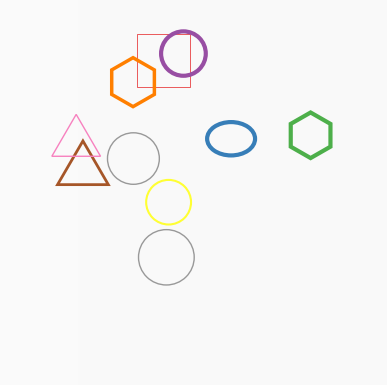[{"shape": "square", "thickness": 0.5, "radius": 0.35, "center": [0.423, 0.843]}, {"shape": "oval", "thickness": 3, "radius": 0.31, "center": [0.596, 0.64]}, {"shape": "hexagon", "thickness": 3, "radius": 0.3, "center": [0.802, 0.649]}, {"shape": "circle", "thickness": 3, "radius": 0.29, "center": [0.473, 0.861]}, {"shape": "hexagon", "thickness": 2.5, "radius": 0.32, "center": [0.343, 0.787]}, {"shape": "circle", "thickness": 1.5, "radius": 0.29, "center": [0.435, 0.475]}, {"shape": "triangle", "thickness": 2, "radius": 0.38, "center": [0.214, 0.558]}, {"shape": "triangle", "thickness": 1, "radius": 0.36, "center": [0.197, 0.63]}, {"shape": "circle", "thickness": 1, "radius": 0.33, "center": [0.344, 0.588]}, {"shape": "circle", "thickness": 1, "radius": 0.36, "center": [0.429, 0.332]}]